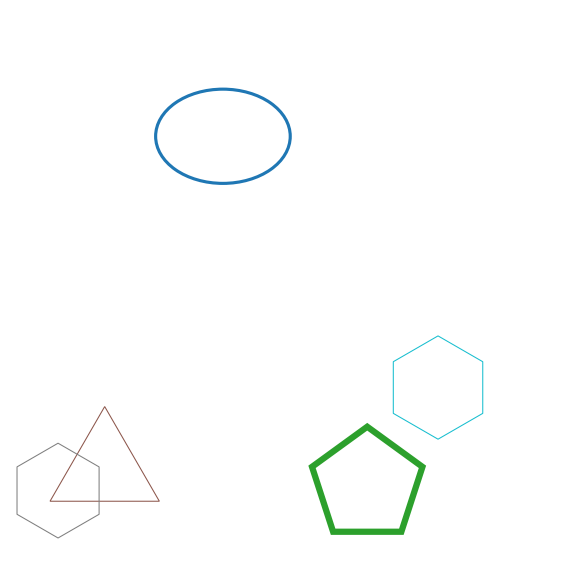[{"shape": "oval", "thickness": 1.5, "radius": 0.58, "center": [0.386, 0.763]}, {"shape": "pentagon", "thickness": 3, "radius": 0.5, "center": [0.636, 0.16]}, {"shape": "triangle", "thickness": 0.5, "radius": 0.55, "center": [0.181, 0.186]}, {"shape": "hexagon", "thickness": 0.5, "radius": 0.41, "center": [0.101, 0.15]}, {"shape": "hexagon", "thickness": 0.5, "radius": 0.45, "center": [0.758, 0.328]}]